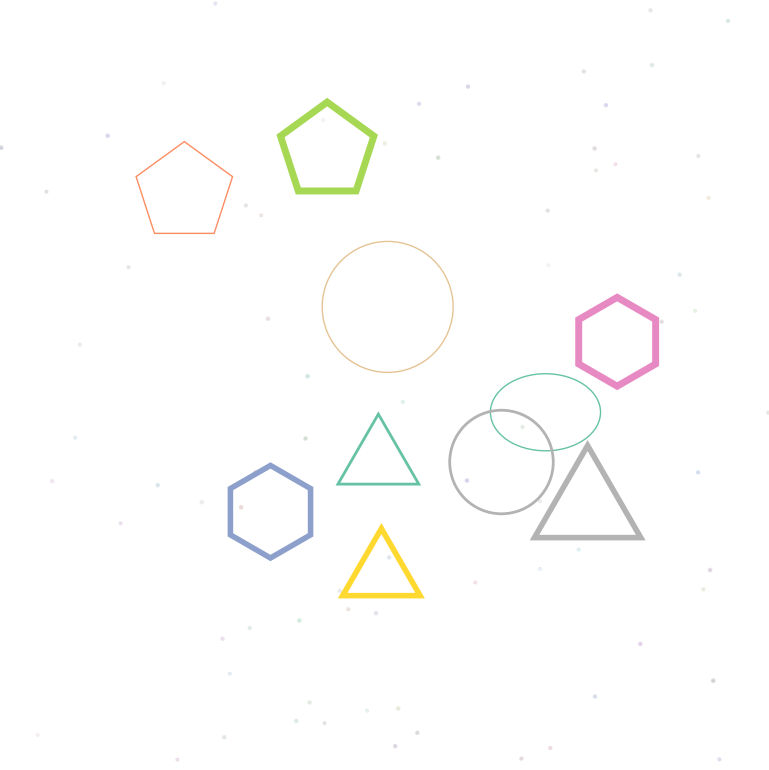[{"shape": "oval", "thickness": 0.5, "radius": 0.36, "center": [0.708, 0.465]}, {"shape": "triangle", "thickness": 1, "radius": 0.3, "center": [0.491, 0.402]}, {"shape": "pentagon", "thickness": 0.5, "radius": 0.33, "center": [0.239, 0.75]}, {"shape": "hexagon", "thickness": 2, "radius": 0.3, "center": [0.351, 0.335]}, {"shape": "hexagon", "thickness": 2.5, "radius": 0.29, "center": [0.802, 0.556]}, {"shape": "pentagon", "thickness": 2.5, "radius": 0.32, "center": [0.425, 0.804]}, {"shape": "triangle", "thickness": 2, "radius": 0.29, "center": [0.495, 0.255]}, {"shape": "circle", "thickness": 0.5, "radius": 0.43, "center": [0.503, 0.601]}, {"shape": "triangle", "thickness": 2, "radius": 0.4, "center": [0.763, 0.342]}, {"shape": "circle", "thickness": 1, "radius": 0.34, "center": [0.651, 0.4]}]